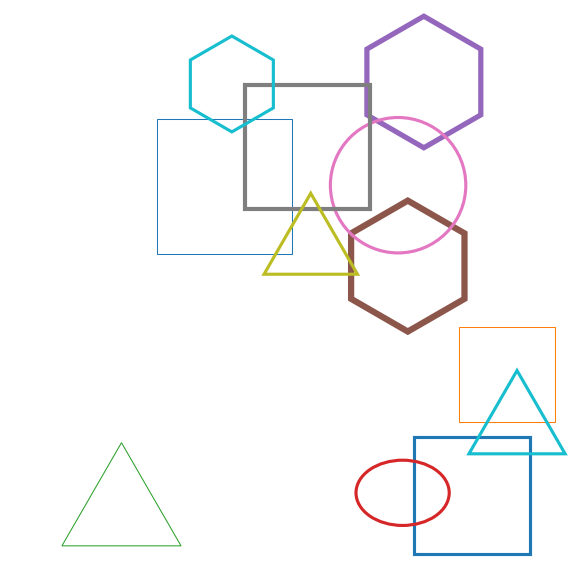[{"shape": "square", "thickness": 0.5, "radius": 0.58, "center": [0.388, 0.677]}, {"shape": "square", "thickness": 1.5, "radius": 0.5, "center": [0.818, 0.141]}, {"shape": "square", "thickness": 0.5, "radius": 0.41, "center": [0.878, 0.351]}, {"shape": "triangle", "thickness": 0.5, "radius": 0.6, "center": [0.21, 0.113]}, {"shape": "oval", "thickness": 1.5, "radius": 0.4, "center": [0.697, 0.146]}, {"shape": "hexagon", "thickness": 2.5, "radius": 0.57, "center": [0.734, 0.857]}, {"shape": "hexagon", "thickness": 3, "radius": 0.57, "center": [0.706, 0.538]}, {"shape": "circle", "thickness": 1.5, "radius": 0.59, "center": [0.689, 0.678]}, {"shape": "square", "thickness": 2, "radius": 0.54, "center": [0.532, 0.744]}, {"shape": "triangle", "thickness": 1.5, "radius": 0.47, "center": [0.538, 0.571]}, {"shape": "hexagon", "thickness": 1.5, "radius": 0.41, "center": [0.401, 0.854]}, {"shape": "triangle", "thickness": 1.5, "radius": 0.48, "center": [0.895, 0.261]}]